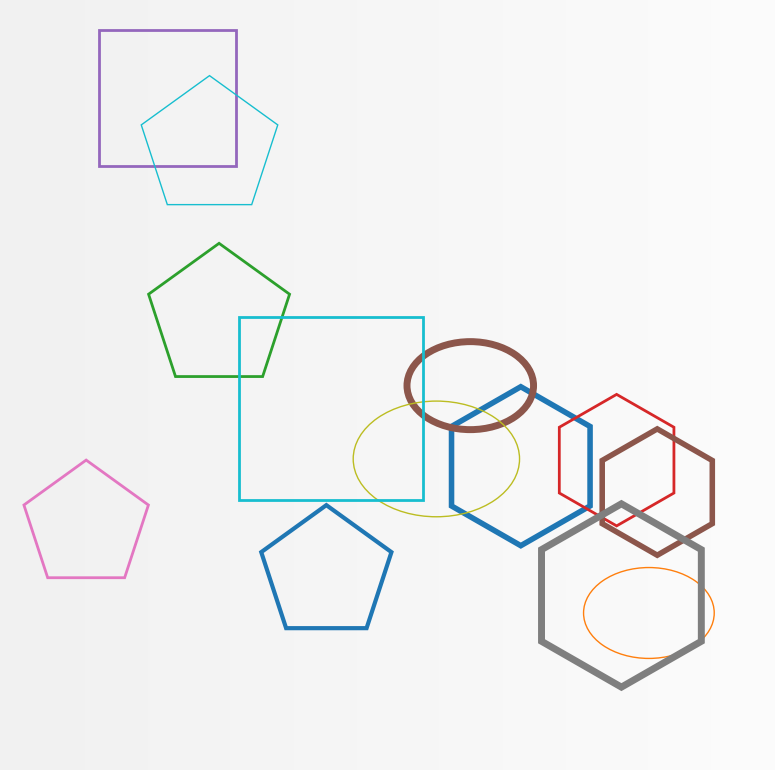[{"shape": "hexagon", "thickness": 2, "radius": 0.52, "center": [0.672, 0.395]}, {"shape": "pentagon", "thickness": 1.5, "radius": 0.44, "center": [0.421, 0.256]}, {"shape": "oval", "thickness": 0.5, "radius": 0.42, "center": [0.837, 0.204]}, {"shape": "pentagon", "thickness": 1, "radius": 0.48, "center": [0.283, 0.588]}, {"shape": "hexagon", "thickness": 1, "radius": 0.43, "center": [0.796, 0.402]}, {"shape": "square", "thickness": 1, "radius": 0.44, "center": [0.216, 0.873]}, {"shape": "hexagon", "thickness": 2, "radius": 0.41, "center": [0.848, 0.361]}, {"shape": "oval", "thickness": 2.5, "radius": 0.41, "center": [0.607, 0.499]}, {"shape": "pentagon", "thickness": 1, "radius": 0.42, "center": [0.111, 0.318]}, {"shape": "hexagon", "thickness": 2.5, "radius": 0.6, "center": [0.802, 0.227]}, {"shape": "oval", "thickness": 0.5, "radius": 0.54, "center": [0.563, 0.404]}, {"shape": "pentagon", "thickness": 0.5, "radius": 0.46, "center": [0.27, 0.809]}, {"shape": "square", "thickness": 1, "radius": 0.59, "center": [0.427, 0.469]}]